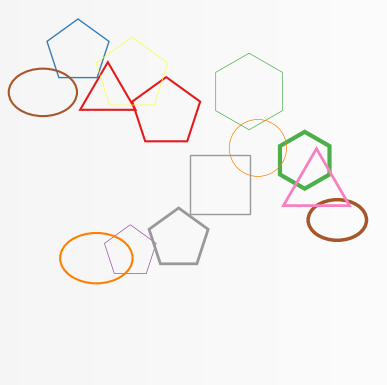[{"shape": "pentagon", "thickness": 1.5, "radius": 0.46, "center": [0.429, 0.708]}, {"shape": "triangle", "thickness": 1.5, "radius": 0.41, "center": [0.278, 0.756]}, {"shape": "pentagon", "thickness": 1, "radius": 0.42, "center": [0.201, 0.867]}, {"shape": "hexagon", "thickness": 0.5, "radius": 0.5, "center": [0.643, 0.762]}, {"shape": "hexagon", "thickness": 3, "radius": 0.37, "center": [0.786, 0.584]}, {"shape": "pentagon", "thickness": 0.5, "radius": 0.35, "center": [0.336, 0.346]}, {"shape": "oval", "thickness": 1.5, "radius": 0.47, "center": [0.249, 0.329]}, {"shape": "circle", "thickness": 0.5, "radius": 0.37, "center": [0.666, 0.616]}, {"shape": "pentagon", "thickness": 0.5, "radius": 0.49, "center": [0.341, 0.806]}, {"shape": "oval", "thickness": 2.5, "radius": 0.38, "center": [0.871, 0.429]}, {"shape": "oval", "thickness": 1.5, "radius": 0.44, "center": [0.111, 0.76]}, {"shape": "triangle", "thickness": 2, "radius": 0.49, "center": [0.817, 0.515]}, {"shape": "square", "thickness": 1, "radius": 0.39, "center": [0.567, 0.521]}, {"shape": "pentagon", "thickness": 2, "radius": 0.4, "center": [0.461, 0.38]}]